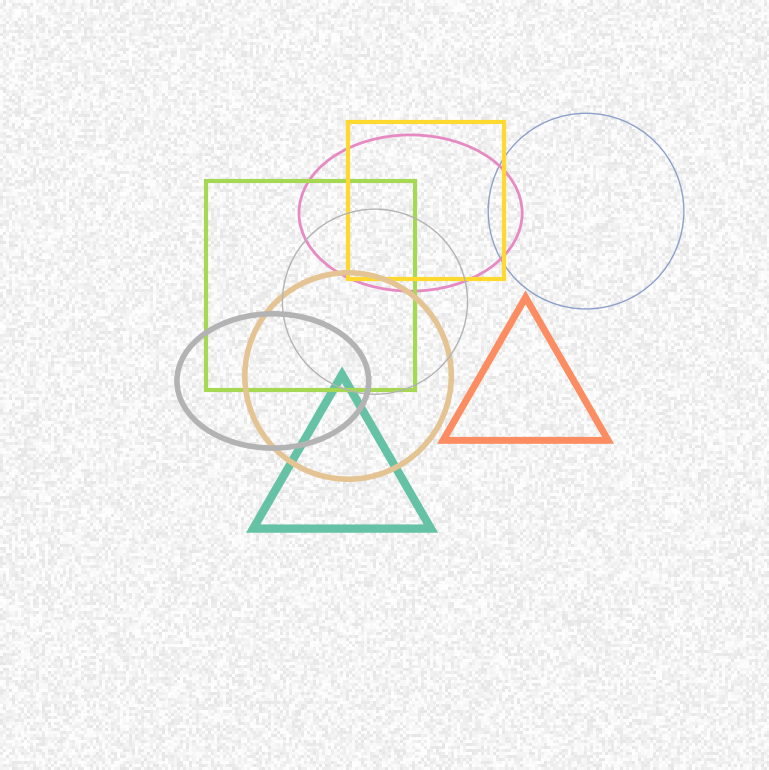[{"shape": "triangle", "thickness": 3, "radius": 0.67, "center": [0.444, 0.38]}, {"shape": "triangle", "thickness": 2.5, "radius": 0.62, "center": [0.683, 0.49]}, {"shape": "circle", "thickness": 0.5, "radius": 0.64, "center": [0.761, 0.726]}, {"shape": "oval", "thickness": 1, "radius": 0.72, "center": [0.533, 0.723]}, {"shape": "square", "thickness": 1.5, "radius": 0.68, "center": [0.403, 0.629]}, {"shape": "square", "thickness": 1.5, "radius": 0.51, "center": [0.553, 0.739]}, {"shape": "circle", "thickness": 2, "radius": 0.67, "center": [0.452, 0.512]}, {"shape": "oval", "thickness": 2, "radius": 0.62, "center": [0.354, 0.505]}, {"shape": "circle", "thickness": 0.5, "radius": 0.6, "center": [0.487, 0.608]}]